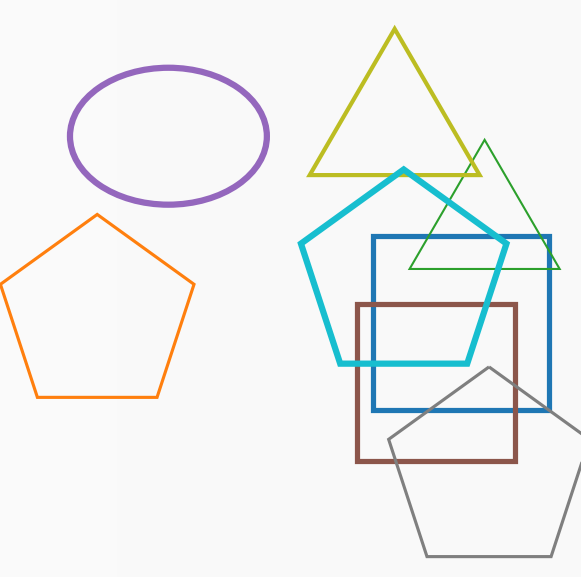[{"shape": "square", "thickness": 2.5, "radius": 0.76, "center": [0.794, 0.44]}, {"shape": "pentagon", "thickness": 1.5, "radius": 0.88, "center": [0.167, 0.453]}, {"shape": "triangle", "thickness": 1, "radius": 0.75, "center": [0.834, 0.608]}, {"shape": "oval", "thickness": 3, "radius": 0.85, "center": [0.29, 0.763]}, {"shape": "square", "thickness": 2.5, "radius": 0.68, "center": [0.751, 0.337]}, {"shape": "pentagon", "thickness": 1.5, "radius": 0.91, "center": [0.841, 0.182]}, {"shape": "triangle", "thickness": 2, "radius": 0.84, "center": [0.679, 0.78]}, {"shape": "pentagon", "thickness": 3, "radius": 0.93, "center": [0.695, 0.52]}]